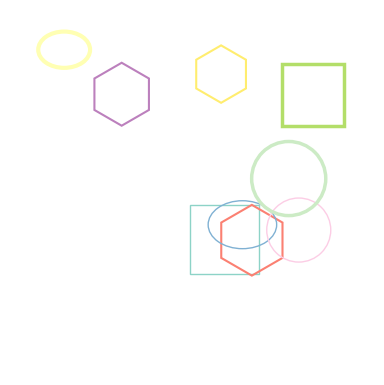[{"shape": "square", "thickness": 1, "radius": 0.45, "center": [0.583, 0.378]}, {"shape": "oval", "thickness": 3, "radius": 0.34, "center": [0.167, 0.871]}, {"shape": "hexagon", "thickness": 1.5, "radius": 0.46, "center": [0.654, 0.376]}, {"shape": "oval", "thickness": 1, "radius": 0.44, "center": [0.63, 0.416]}, {"shape": "square", "thickness": 2.5, "radius": 0.4, "center": [0.813, 0.752]}, {"shape": "circle", "thickness": 1, "radius": 0.42, "center": [0.776, 0.402]}, {"shape": "hexagon", "thickness": 1.5, "radius": 0.41, "center": [0.316, 0.755]}, {"shape": "circle", "thickness": 2.5, "radius": 0.48, "center": [0.75, 0.536]}, {"shape": "hexagon", "thickness": 1.5, "radius": 0.37, "center": [0.574, 0.808]}]